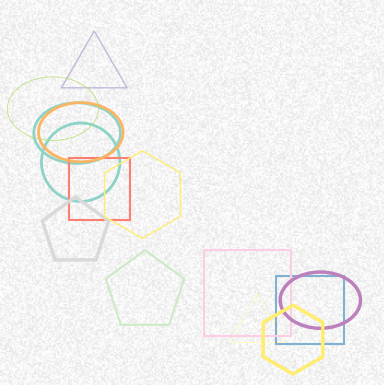[{"shape": "oval", "thickness": 2, "radius": 0.56, "center": [0.2, 0.654]}, {"shape": "circle", "thickness": 2, "radius": 0.51, "center": [0.209, 0.579]}, {"shape": "triangle", "thickness": 0.5, "radius": 0.42, "center": [0.668, 0.152]}, {"shape": "triangle", "thickness": 1, "radius": 0.49, "center": [0.245, 0.821]}, {"shape": "square", "thickness": 1.5, "radius": 0.4, "center": [0.258, 0.508]}, {"shape": "square", "thickness": 1.5, "radius": 0.44, "center": [0.806, 0.195]}, {"shape": "oval", "thickness": 2, "radius": 0.55, "center": [0.21, 0.657]}, {"shape": "oval", "thickness": 0.5, "radius": 0.59, "center": [0.137, 0.718]}, {"shape": "square", "thickness": 1.5, "radius": 0.56, "center": [0.643, 0.238]}, {"shape": "pentagon", "thickness": 2.5, "radius": 0.45, "center": [0.196, 0.398]}, {"shape": "oval", "thickness": 2.5, "radius": 0.52, "center": [0.832, 0.22]}, {"shape": "pentagon", "thickness": 1.5, "radius": 0.54, "center": [0.377, 0.243]}, {"shape": "hexagon", "thickness": 2.5, "radius": 0.45, "center": [0.761, 0.118]}, {"shape": "hexagon", "thickness": 1, "radius": 0.57, "center": [0.37, 0.495]}]